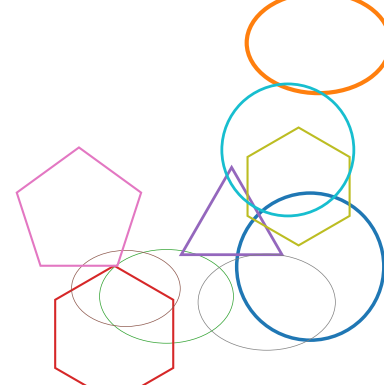[{"shape": "circle", "thickness": 2.5, "radius": 0.96, "center": [0.806, 0.307]}, {"shape": "oval", "thickness": 3, "radius": 0.93, "center": [0.827, 0.889]}, {"shape": "oval", "thickness": 0.5, "radius": 0.87, "center": [0.432, 0.23]}, {"shape": "hexagon", "thickness": 1.5, "radius": 0.89, "center": [0.297, 0.133]}, {"shape": "triangle", "thickness": 2, "radius": 0.76, "center": [0.602, 0.414]}, {"shape": "oval", "thickness": 0.5, "radius": 0.71, "center": [0.327, 0.251]}, {"shape": "pentagon", "thickness": 1.5, "radius": 0.85, "center": [0.205, 0.447]}, {"shape": "oval", "thickness": 0.5, "radius": 0.89, "center": [0.693, 0.215]}, {"shape": "hexagon", "thickness": 1.5, "radius": 0.77, "center": [0.776, 0.516]}, {"shape": "circle", "thickness": 2, "radius": 0.86, "center": [0.748, 0.611]}]